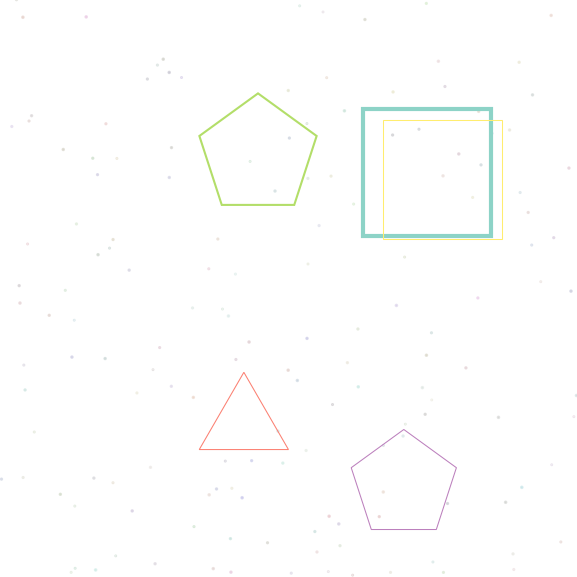[{"shape": "square", "thickness": 2, "radius": 0.55, "center": [0.739, 0.7]}, {"shape": "triangle", "thickness": 0.5, "radius": 0.45, "center": [0.422, 0.265]}, {"shape": "pentagon", "thickness": 1, "radius": 0.53, "center": [0.447, 0.731]}, {"shape": "pentagon", "thickness": 0.5, "radius": 0.48, "center": [0.699, 0.16]}, {"shape": "square", "thickness": 0.5, "radius": 0.51, "center": [0.766, 0.688]}]